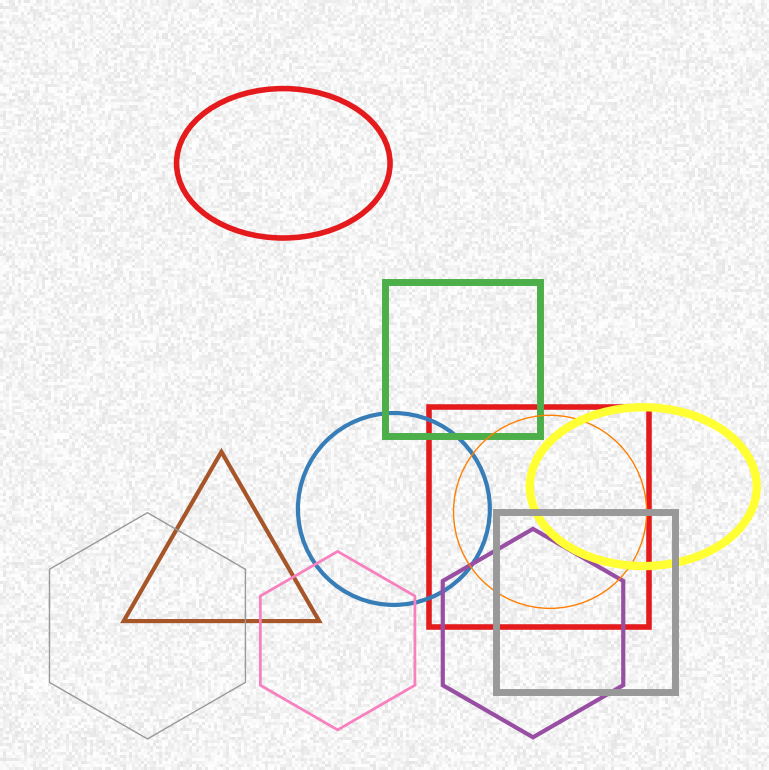[{"shape": "oval", "thickness": 2, "radius": 0.69, "center": [0.368, 0.788]}, {"shape": "square", "thickness": 2, "radius": 0.72, "center": [0.7, 0.329]}, {"shape": "circle", "thickness": 1.5, "radius": 0.62, "center": [0.512, 0.339]}, {"shape": "square", "thickness": 2.5, "radius": 0.5, "center": [0.601, 0.534]}, {"shape": "hexagon", "thickness": 1.5, "radius": 0.68, "center": [0.692, 0.178]}, {"shape": "circle", "thickness": 0.5, "radius": 0.63, "center": [0.714, 0.335]}, {"shape": "oval", "thickness": 3, "radius": 0.74, "center": [0.835, 0.368]}, {"shape": "triangle", "thickness": 1.5, "radius": 0.73, "center": [0.288, 0.267]}, {"shape": "hexagon", "thickness": 1, "radius": 0.58, "center": [0.438, 0.168]}, {"shape": "hexagon", "thickness": 0.5, "radius": 0.73, "center": [0.191, 0.187]}, {"shape": "square", "thickness": 2.5, "radius": 0.58, "center": [0.76, 0.218]}]